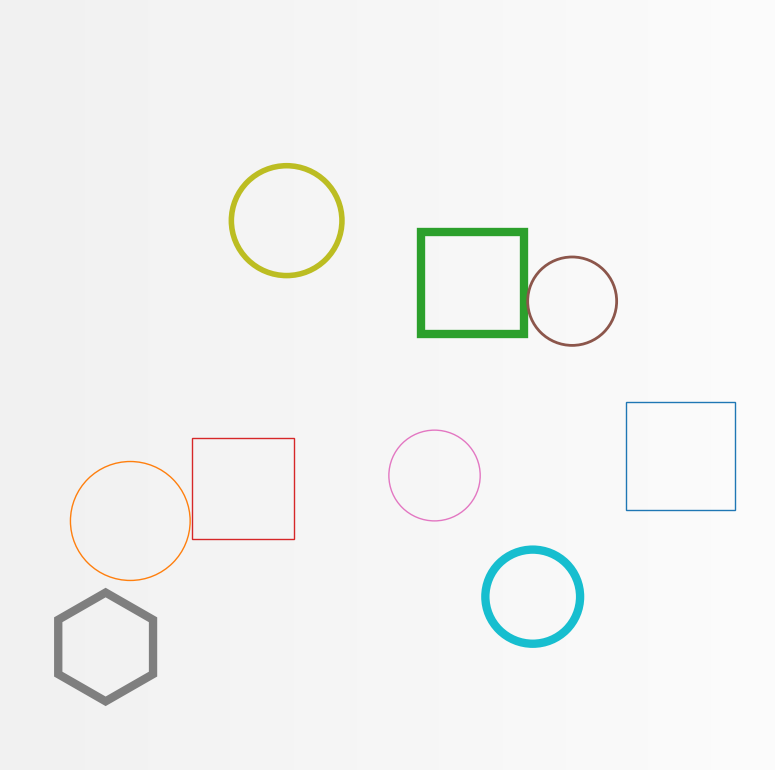[{"shape": "square", "thickness": 0.5, "radius": 0.35, "center": [0.878, 0.408]}, {"shape": "circle", "thickness": 0.5, "radius": 0.39, "center": [0.168, 0.323]}, {"shape": "square", "thickness": 3, "radius": 0.33, "center": [0.61, 0.633]}, {"shape": "square", "thickness": 0.5, "radius": 0.33, "center": [0.314, 0.366]}, {"shape": "circle", "thickness": 1, "radius": 0.29, "center": [0.738, 0.609]}, {"shape": "circle", "thickness": 0.5, "radius": 0.29, "center": [0.561, 0.382]}, {"shape": "hexagon", "thickness": 3, "radius": 0.35, "center": [0.136, 0.16]}, {"shape": "circle", "thickness": 2, "radius": 0.36, "center": [0.37, 0.713]}, {"shape": "circle", "thickness": 3, "radius": 0.31, "center": [0.687, 0.225]}]